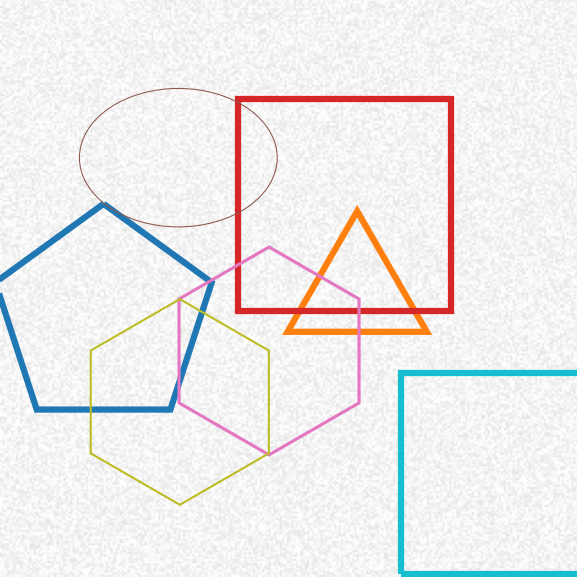[{"shape": "pentagon", "thickness": 3, "radius": 0.98, "center": [0.179, 0.449]}, {"shape": "triangle", "thickness": 3, "radius": 0.7, "center": [0.618, 0.494]}, {"shape": "square", "thickness": 3, "radius": 0.92, "center": [0.596, 0.644]}, {"shape": "oval", "thickness": 0.5, "radius": 0.86, "center": [0.309, 0.726]}, {"shape": "hexagon", "thickness": 1.5, "radius": 0.9, "center": [0.466, 0.391]}, {"shape": "hexagon", "thickness": 1, "radius": 0.89, "center": [0.311, 0.303]}, {"shape": "square", "thickness": 3, "radius": 0.87, "center": [0.867, 0.179]}]